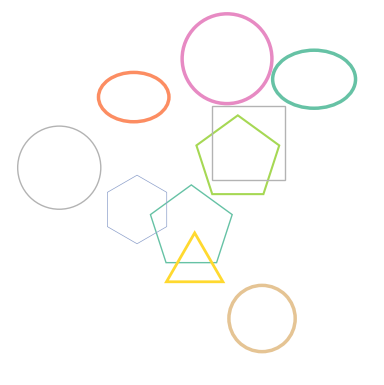[{"shape": "oval", "thickness": 2.5, "radius": 0.54, "center": [0.816, 0.794]}, {"shape": "pentagon", "thickness": 1, "radius": 0.56, "center": [0.497, 0.408]}, {"shape": "oval", "thickness": 2.5, "radius": 0.46, "center": [0.347, 0.748]}, {"shape": "hexagon", "thickness": 0.5, "radius": 0.45, "center": [0.356, 0.456]}, {"shape": "circle", "thickness": 2.5, "radius": 0.58, "center": [0.59, 0.848]}, {"shape": "pentagon", "thickness": 1.5, "radius": 0.57, "center": [0.618, 0.587]}, {"shape": "triangle", "thickness": 2, "radius": 0.42, "center": [0.506, 0.31]}, {"shape": "circle", "thickness": 2.5, "radius": 0.43, "center": [0.681, 0.173]}, {"shape": "square", "thickness": 1, "radius": 0.48, "center": [0.646, 0.628]}, {"shape": "circle", "thickness": 1, "radius": 0.54, "center": [0.154, 0.564]}]